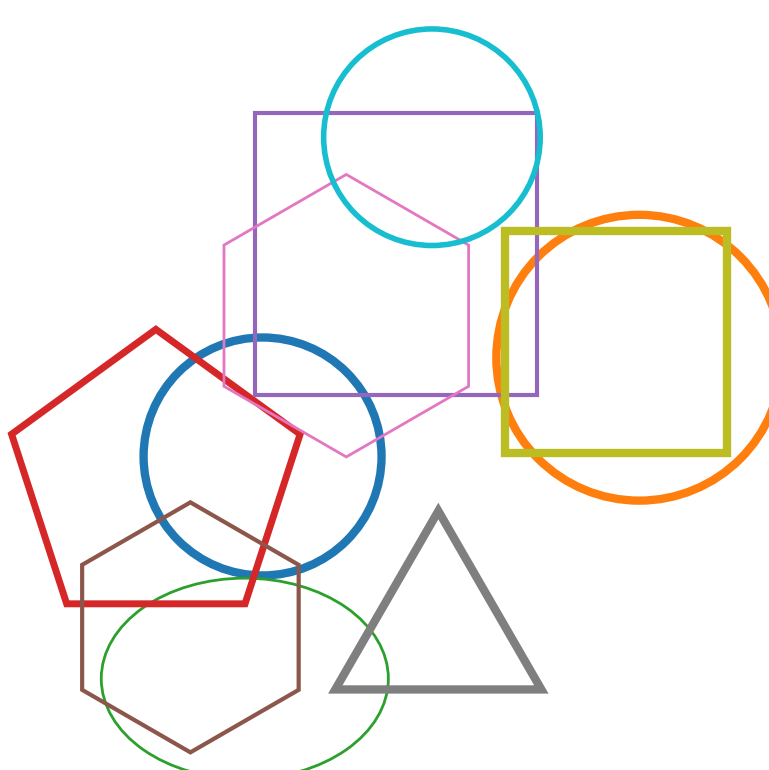[{"shape": "circle", "thickness": 3, "radius": 0.77, "center": [0.341, 0.407]}, {"shape": "circle", "thickness": 3, "radius": 0.93, "center": [0.83, 0.535]}, {"shape": "oval", "thickness": 1, "radius": 0.93, "center": [0.318, 0.119]}, {"shape": "pentagon", "thickness": 2.5, "radius": 0.99, "center": [0.202, 0.375]}, {"shape": "square", "thickness": 1.5, "radius": 0.92, "center": [0.514, 0.67]}, {"shape": "hexagon", "thickness": 1.5, "radius": 0.81, "center": [0.247, 0.185]}, {"shape": "hexagon", "thickness": 1, "radius": 0.92, "center": [0.45, 0.59]}, {"shape": "triangle", "thickness": 3, "radius": 0.77, "center": [0.569, 0.182]}, {"shape": "square", "thickness": 3, "radius": 0.72, "center": [0.8, 0.556]}, {"shape": "circle", "thickness": 2, "radius": 0.7, "center": [0.561, 0.822]}]